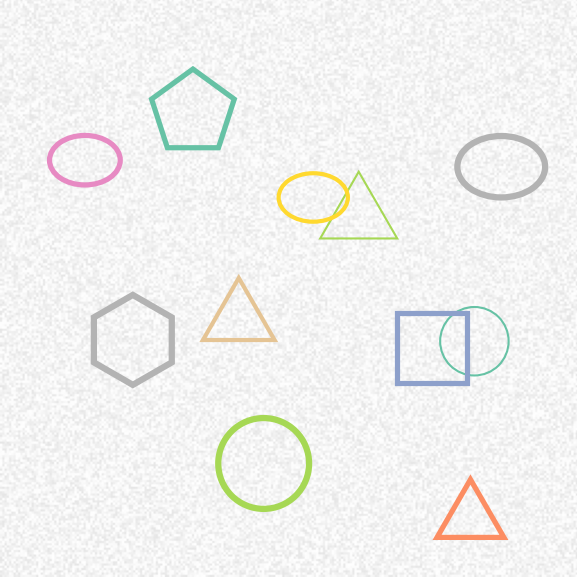[{"shape": "circle", "thickness": 1, "radius": 0.3, "center": [0.821, 0.408]}, {"shape": "pentagon", "thickness": 2.5, "radius": 0.38, "center": [0.334, 0.804]}, {"shape": "triangle", "thickness": 2.5, "radius": 0.33, "center": [0.815, 0.102]}, {"shape": "square", "thickness": 2.5, "radius": 0.3, "center": [0.748, 0.397]}, {"shape": "oval", "thickness": 2.5, "radius": 0.31, "center": [0.147, 0.722]}, {"shape": "circle", "thickness": 3, "radius": 0.39, "center": [0.457, 0.197]}, {"shape": "triangle", "thickness": 1, "radius": 0.39, "center": [0.621, 0.625]}, {"shape": "oval", "thickness": 2, "radius": 0.3, "center": [0.542, 0.657]}, {"shape": "triangle", "thickness": 2, "radius": 0.36, "center": [0.413, 0.446]}, {"shape": "oval", "thickness": 3, "radius": 0.38, "center": [0.868, 0.71]}, {"shape": "hexagon", "thickness": 3, "radius": 0.39, "center": [0.23, 0.411]}]